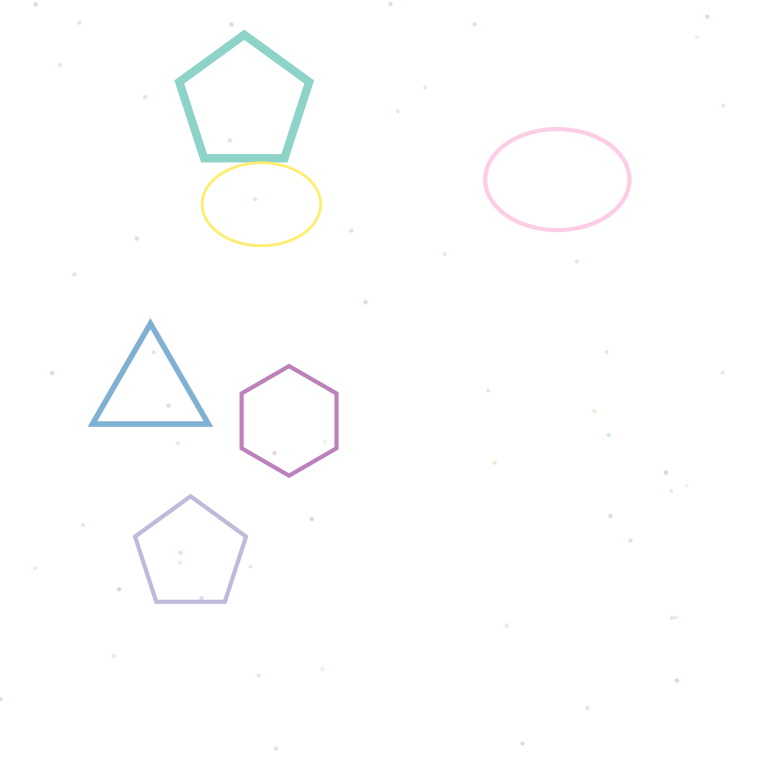[{"shape": "pentagon", "thickness": 3, "radius": 0.44, "center": [0.317, 0.866]}, {"shape": "pentagon", "thickness": 1.5, "radius": 0.38, "center": [0.247, 0.28]}, {"shape": "triangle", "thickness": 2, "radius": 0.43, "center": [0.195, 0.493]}, {"shape": "oval", "thickness": 1.5, "radius": 0.47, "center": [0.724, 0.767]}, {"shape": "hexagon", "thickness": 1.5, "radius": 0.36, "center": [0.375, 0.453]}, {"shape": "oval", "thickness": 1, "radius": 0.38, "center": [0.339, 0.735]}]